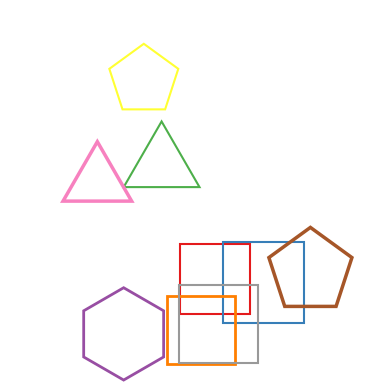[{"shape": "square", "thickness": 1.5, "radius": 0.45, "center": [0.559, 0.275]}, {"shape": "square", "thickness": 1.5, "radius": 0.53, "center": [0.684, 0.266]}, {"shape": "triangle", "thickness": 1.5, "radius": 0.57, "center": [0.42, 0.571]}, {"shape": "hexagon", "thickness": 2, "radius": 0.6, "center": [0.321, 0.133]}, {"shape": "square", "thickness": 2, "radius": 0.44, "center": [0.522, 0.143]}, {"shape": "pentagon", "thickness": 1.5, "radius": 0.47, "center": [0.374, 0.792]}, {"shape": "pentagon", "thickness": 2.5, "radius": 0.57, "center": [0.806, 0.296]}, {"shape": "triangle", "thickness": 2.5, "radius": 0.51, "center": [0.253, 0.529]}, {"shape": "square", "thickness": 1.5, "radius": 0.51, "center": [0.568, 0.159]}]